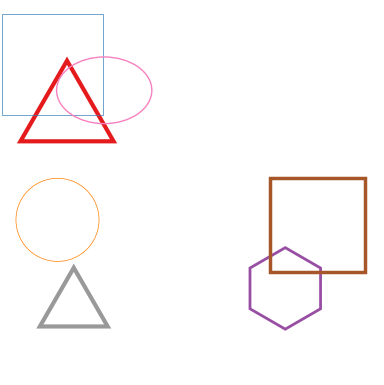[{"shape": "triangle", "thickness": 3, "radius": 0.7, "center": [0.174, 0.703]}, {"shape": "square", "thickness": 0.5, "radius": 0.66, "center": [0.137, 0.832]}, {"shape": "hexagon", "thickness": 2, "radius": 0.53, "center": [0.741, 0.251]}, {"shape": "circle", "thickness": 0.5, "radius": 0.54, "center": [0.149, 0.429]}, {"shape": "square", "thickness": 2.5, "radius": 0.61, "center": [0.825, 0.415]}, {"shape": "oval", "thickness": 1, "radius": 0.62, "center": [0.271, 0.765]}, {"shape": "triangle", "thickness": 3, "radius": 0.51, "center": [0.192, 0.203]}]